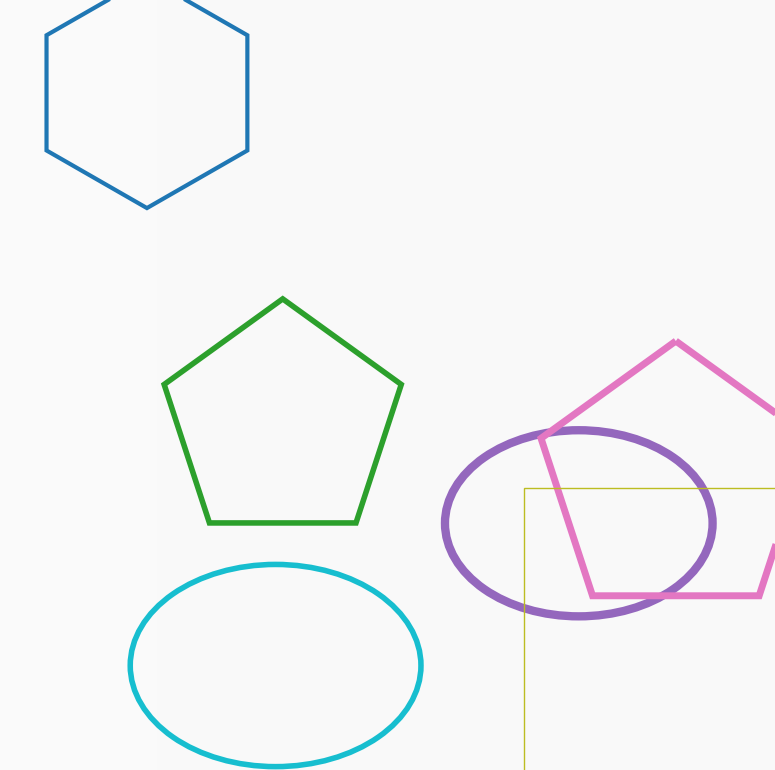[{"shape": "hexagon", "thickness": 1.5, "radius": 0.75, "center": [0.19, 0.879]}, {"shape": "pentagon", "thickness": 2, "radius": 0.8, "center": [0.365, 0.451]}, {"shape": "oval", "thickness": 3, "radius": 0.86, "center": [0.747, 0.32]}, {"shape": "pentagon", "thickness": 2.5, "radius": 0.91, "center": [0.872, 0.374]}, {"shape": "square", "thickness": 0.5, "radius": 0.97, "center": [0.871, 0.171]}, {"shape": "oval", "thickness": 2, "radius": 0.94, "center": [0.356, 0.136]}]